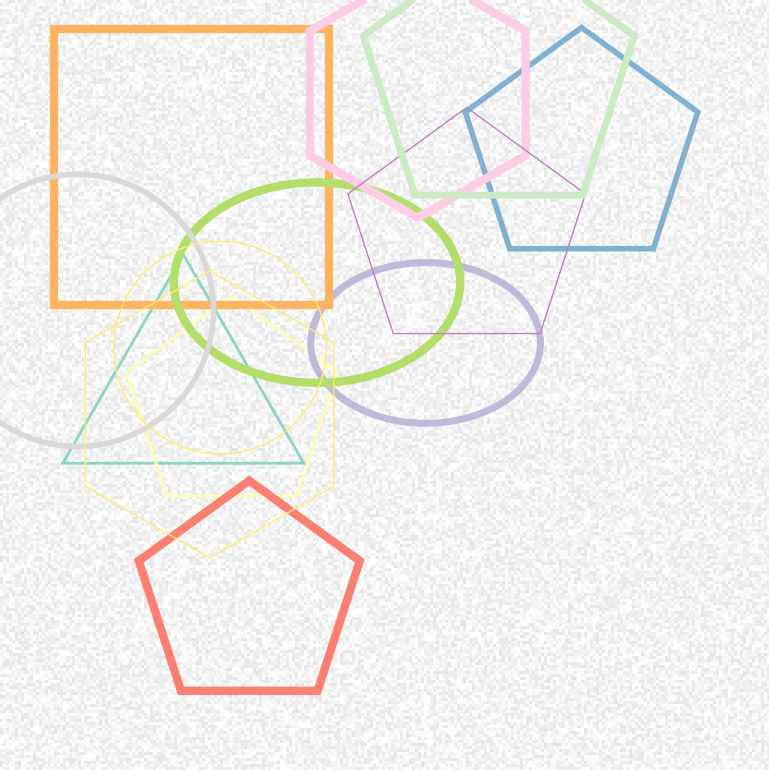[{"shape": "triangle", "thickness": 1, "radius": 0.9, "center": [0.238, 0.489]}, {"shape": "pentagon", "thickness": 1, "radius": 0.72, "center": [0.301, 0.472]}, {"shape": "oval", "thickness": 2.5, "radius": 0.75, "center": [0.553, 0.555]}, {"shape": "pentagon", "thickness": 3, "radius": 0.75, "center": [0.324, 0.225]}, {"shape": "pentagon", "thickness": 2, "radius": 0.79, "center": [0.755, 0.805]}, {"shape": "square", "thickness": 3, "radius": 0.9, "center": [0.249, 0.784]}, {"shape": "oval", "thickness": 3, "radius": 0.93, "center": [0.412, 0.633]}, {"shape": "hexagon", "thickness": 3, "radius": 0.81, "center": [0.543, 0.879]}, {"shape": "circle", "thickness": 2, "radius": 0.88, "center": [0.101, 0.597]}, {"shape": "pentagon", "thickness": 0.5, "radius": 0.81, "center": [0.606, 0.698]}, {"shape": "pentagon", "thickness": 2.5, "radius": 0.93, "center": [0.648, 0.896]}, {"shape": "circle", "thickness": 0.5, "radius": 0.69, "center": [0.286, 0.549]}, {"shape": "hexagon", "thickness": 0.5, "radius": 0.93, "center": [0.272, 0.462]}]